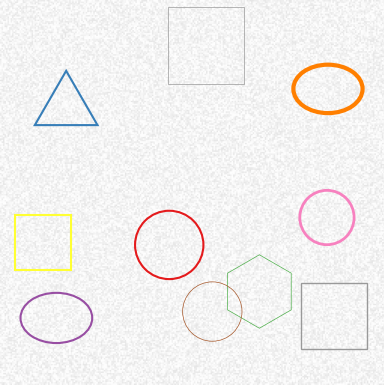[{"shape": "circle", "thickness": 1.5, "radius": 0.44, "center": [0.44, 0.364]}, {"shape": "triangle", "thickness": 1.5, "radius": 0.47, "center": [0.172, 0.722]}, {"shape": "hexagon", "thickness": 0.5, "radius": 0.48, "center": [0.674, 0.243]}, {"shape": "oval", "thickness": 1.5, "radius": 0.47, "center": [0.146, 0.174]}, {"shape": "oval", "thickness": 3, "radius": 0.45, "center": [0.852, 0.769]}, {"shape": "square", "thickness": 1.5, "radius": 0.36, "center": [0.112, 0.37]}, {"shape": "circle", "thickness": 0.5, "radius": 0.39, "center": [0.551, 0.191]}, {"shape": "circle", "thickness": 2, "radius": 0.35, "center": [0.849, 0.435]}, {"shape": "square", "thickness": 1, "radius": 0.43, "center": [0.867, 0.178]}, {"shape": "square", "thickness": 0.5, "radius": 0.5, "center": [0.535, 0.881]}]